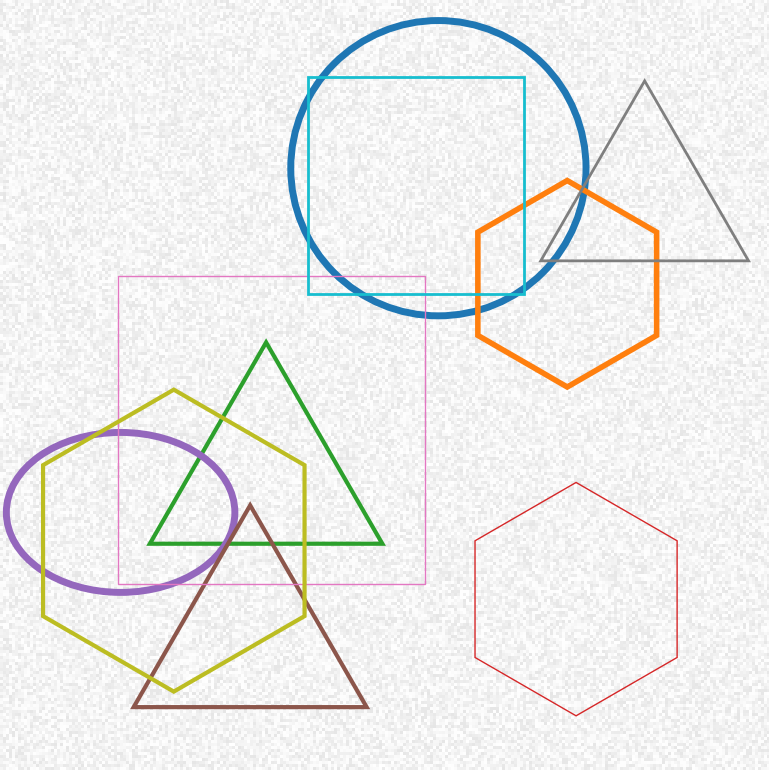[{"shape": "circle", "thickness": 2.5, "radius": 0.96, "center": [0.569, 0.782]}, {"shape": "hexagon", "thickness": 2, "radius": 0.67, "center": [0.737, 0.631]}, {"shape": "triangle", "thickness": 1.5, "radius": 0.87, "center": [0.346, 0.381]}, {"shape": "hexagon", "thickness": 0.5, "radius": 0.76, "center": [0.748, 0.222]}, {"shape": "oval", "thickness": 2.5, "radius": 0.74, "center": [0.157, 0.335]}, {"shape": "triangle", "thickness": 1.5, "radius": 0.87, "center": [0.325, 0.169]}, {"shape": "square", "thickness": 0.5, "radius": 1.0, "center": [0.353, 0.442]}, {"shape": "triangle", "thickness": 1, "radius": 0.78, "center": [0.837, 0.739]}, {"shape": "hexagon", "thickness": 1.5, "radius": 0.98, "center": [0.226, 0.298]}, {"shape": "square", "thickness": 1, "radius": 0.7, "center": [0.54, 0.759]}]